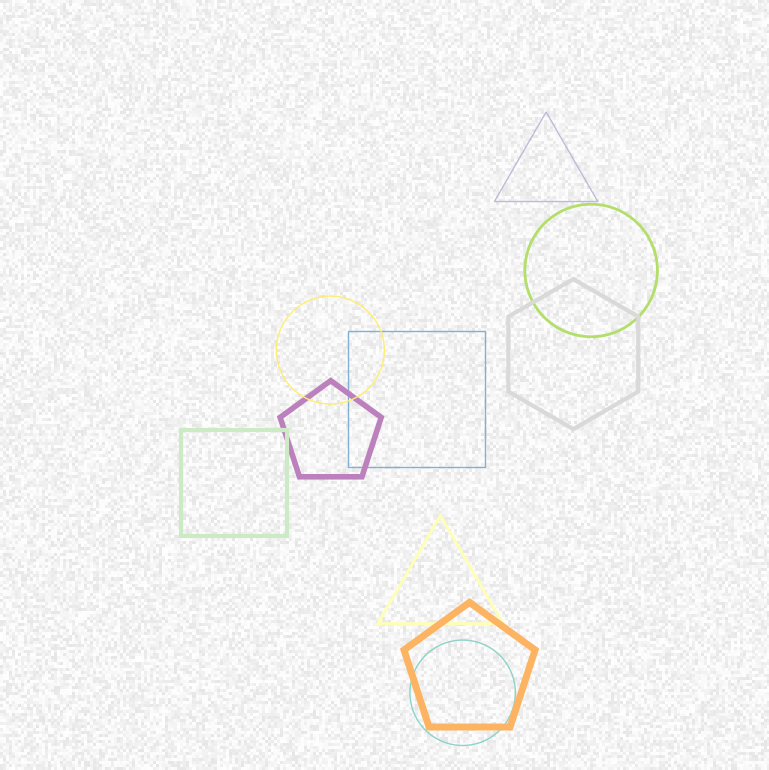[{"shape": "circle", "thickness": 0.5, "radius": 0.34, "center": [0.601, 0.1]}, {"shape": "triangle", "thickness": 1, "radius": 0.47, "center": [0.572, 0.237]}, {"shape": "triangle", "thickness": 0.5, "radius": 0.39, "center": [0.709, 0.777]}, {"shape": "square", "thickness": 0.5, "radius": 0.44, "center": [0.54, 0.482]}, {"shape": "pentagon", "thickness": 2.5, "radius": 0.45, "center": [0.61, 0.128]}, {"shape": "circle", "thickness": 1, "radius": 0.43, "center": [0.768, 0.649]}, {"shape": "hexagon", "thickness": 1.5, "radius": 0.49, "center": [0.745, 0.54]}, {"shape": "pentagon", "thickness": 2, "radius": 0.35, "center": [0.429, 0.437]}, {"shape": "square", "thickness": 1.5, "radius": 0.35, "center": [0.304, 0.373]}, {"shape": "circle", "thickness": 0.5, "radius": 0.35, "center": [0.429, 0.545]}]